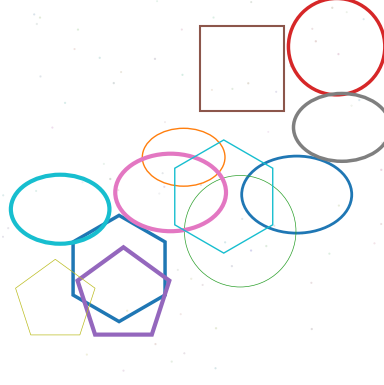[{"shape": "oval", "thickness": 2, "radius": 0.71, "center": [0.771, 0.495]}, {"shape": "hexagon", "thickness": 2.5, "radius": 0.69, "center": [0.309, 0.303]}, {"shape": "oval", "thickness": 1, "radius": 0.54, "center": [0.477, 0.592]}, {"shape": "circle", "thickness": 0.5, "radius": 0.72, "center": [0.624, 0.399]}, {"shape": "circle", "thickness": 2.5, "radius": 0.63, "center": [0.874, 0.879]}, {"shape": "pentagon", "thickness": 3, "radius": 0.63, "center": [0.321, 0.232]}, {"shape": "square", "thickness": 1.5, "radius": 0.55, "center": [0.629, 0.822]}, {"shape": "oval", "thickness": 3, "radius": 0.72, "center": [0.443, 0.5]}, {"shape": "oval", "thickness": 2.5, "radius": 0.63, "center": [0.888, 0.669]}, {"shape": "pentagon", "thickness": 0.5, "radius": 0.54, "center": [0.144, 0.218]}, {"shape": "oval", "thickness": 3, "radius": 0.64, "center": [0.156, 0.457]}, {"shape": "hexagon", "thickness": 1, "radius": 0.73, "center": [0.581, 0.49]}]